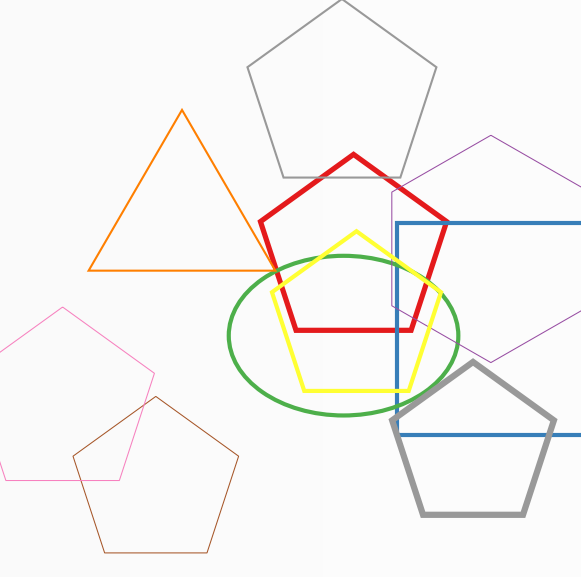[{"shape": "pentagon", "thickness": 2.5, "radius": 0.84, "center": [0.608, 0.563]}, {"shape": "square", "thickness": 2, "radius": 0.92, "center": [0.867, 0.429]}, {"shape": "oval", "thickness": 2, "radius": 0.99, "center": [0.591, 0.418]}, {"shape": "hexagon", "thickness": 0.5, "radius": 0.98, "center": [0.845, 0.568]}, {"shape": "triangle", "thickness": 1, "radius": 0.93, "center": [0.313, 0.623]}, {"shape": "pentagon", "thickness": 2, "radius": 0.76, "center": [0.613, 0.446]}, {"shape": "pentagon", "thickness": 0.5, "radius": 0.75, "center": [0.268, 0.163]}, {"shape": "pentagon", "thickness": 0.5, "radius": 0.83, "center": [0.108, 0.301]}, {"shape": "pentagon", "thickness": 1, "radius": 0.85, "center": [0.588, 0.83]}, {"shape": "pentagon", "thickness": 3, "radius": 0.73, "center": [0.814, 0.226]}]